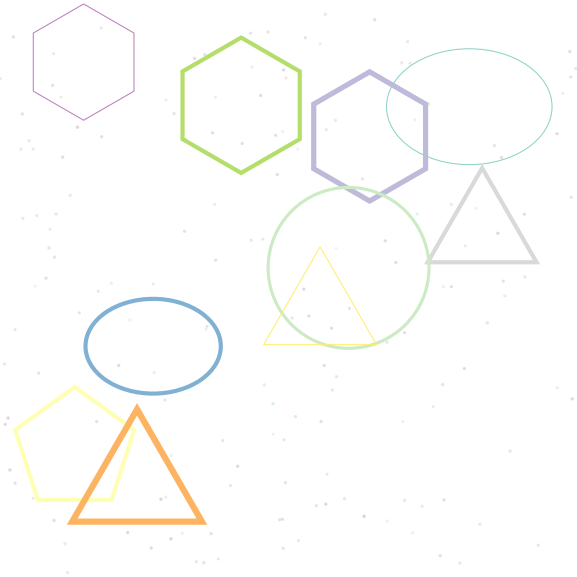[{"shape": "oval", "thickness": 0.5, "radius": 0.72, "center": [0.813, 0.814]}, {"shape": "pentagon", "thickness": 2, "radius": 0.54, "center": [0.129, 0.221]}, {"shape": "hexagon", "thickness": 2.5, "radius": 0.56, "center": [0.64, 0.763]}, {"shape": "oval", "thickness": 2, "radius": 0.59, "center": [0.265, 0.4]}, {"shape": "triangle", "thickness": 3, "radius": 0.65, "center": [0.237, 0.161]}, {"shape": "hexagon", "thickness": 2, "radius": 0.59, "center": [0.418, 0.817]}, {"shape": "triangle", "thickness": 2, "radius": 0.54, "center": [0.835, 0.599]}, {"shape": "hexagon", "thickness": 0.5, "radius": 0.5, "center": [0.145, 0.892]}, {"shape": "circle", "thickness": 1.5, "radius": 0.7, "center": [0.604, 0.535]}, {"shape": "triangle", "thickness": 0.5, "radius": 0.56, "center": [0.554, 0.459]}]